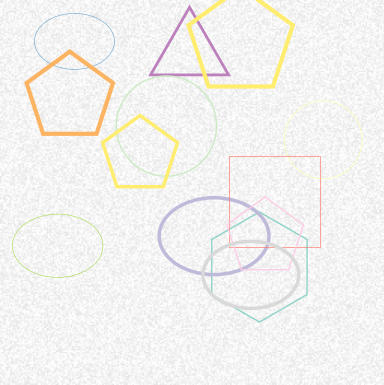[{"shape": "hexagon", "thickness": 1, "radius": 0.71, "center": [0.674, 0.306]}, {"shape": "circle", "thickness": 0.5, "radius": 0.51, "center": [0.839, 0.637]}, {"shape": "oval", "thickness": 2.5, "radius": 0.71, "center": [0.556, 0.387]}, {"shape": "square", "thickness": 0.5, "radius": 0.59, "center": [0.712, 0.476]}, {"shape": "oval", "thickness": 0.5, "radius": 0.52, "center": [0.193, 0.893]}, {"shape": "pentagon", "thickness": 3, "radius": 0.59, "center": [0.181, 0.748]}, {"shape": "oval", "thickness": 0.5, "radius": 0.59, "center": [0.15, 0.362]}, {"shape": "pentagon", "thickness": 1, "radius": 0.52, "center": [0.689, 0.384]}, {"shape": "oval", "thickness": 2.5, "radius": 0.62, "center": [0.652, 0.286]}, {"shape": "triangle", "thickness": 2, "radius": 0.59, "center": [0.492, 0.864]}, {"shape": "circle", "thickness": 1, "radius": 0.65, "center": [0.432, 0.673]}, {"shape": "pentagon", "thickness": 3, "radius": 0.71, "center": [0.625, 0.891]}, {"shape": "pentagon", "thickness": 2.5, "radius": 0.51, "center": [0.364, 0.598]}]